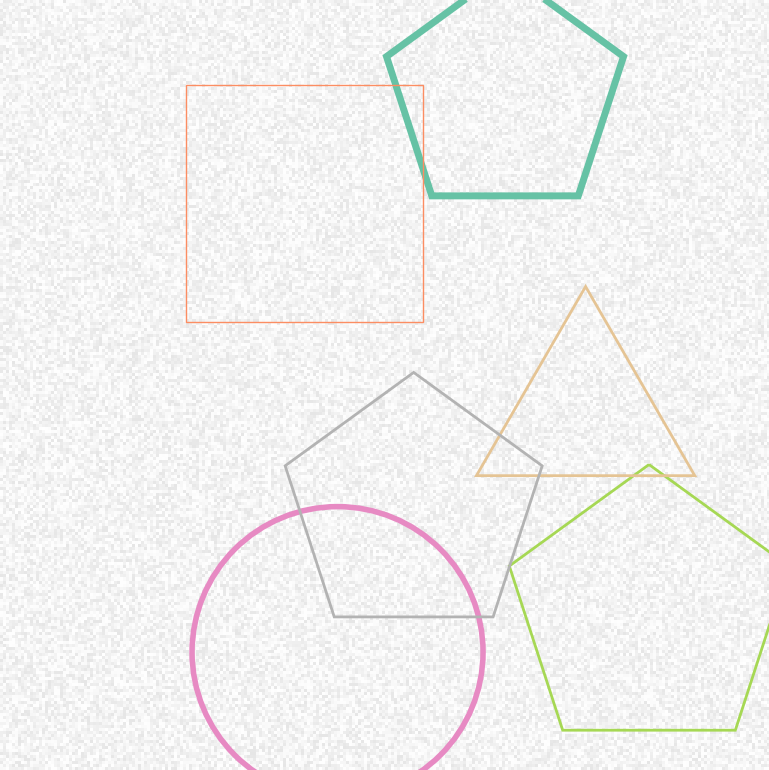[{"shape": "pentagon", "thickness": 2.5, "radius": 0.81, "center": [0.656, 0.877]}, {"shape": "square", "thickness": 0.5, "radius": 0.77, "center": [0.396, 0.735]}, {"shape": "circle", "thickness": 2, "radius": 0.94, "center": [0.438, 0.153]}, {"shape": "pentagon", "thickness": 1, "radius": 0.95, "center": [0.843, 0.206]}, {"shape": "triangle", "thickness": 1, "radius": 0.82, "center": [0.761, 0.464]}, {"shape": "pentagon", "thickness": 1, "radius": 0.88, "center": [0.537, 0.341]}]